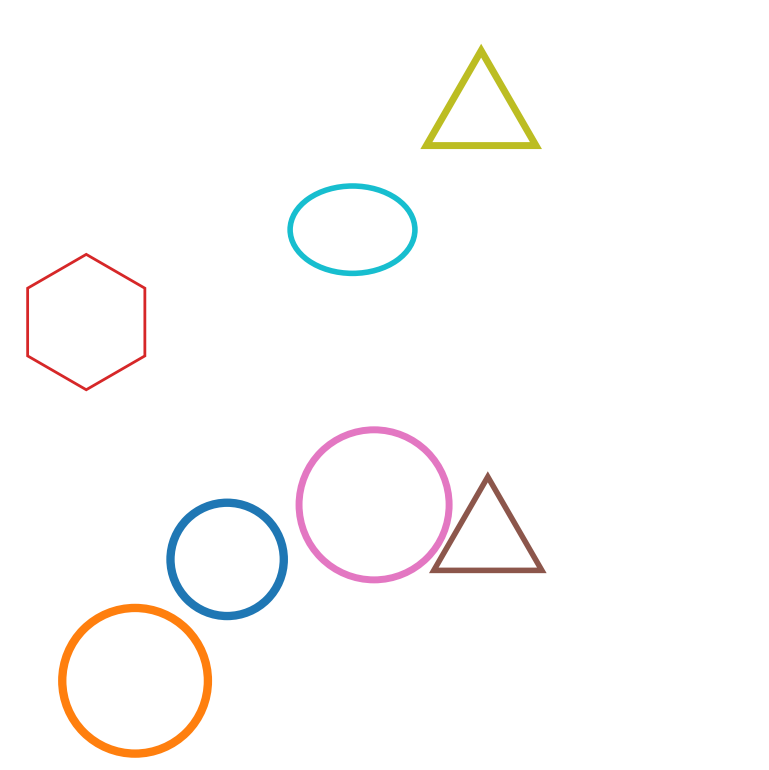[{"shape": "circle", "thickness": 3, "radius": 0.37, "center": [0.295, 0.274]}, {"shape": "circle", "thickness": 3, "radius": 0.47, "center": [0.175, 0.116]}, {"shape": "hexagon", "thickness": 1, "radius": 0.44, "center": [0.112, 0.582]}, {"shape": "triangle", "thickness": 2, "radius": 0.4, "center": [0.634, 0.3]}, {"shape": "circle", "thickness": 2.5, "radius": 0.49, "center": [0.486, 0.344]}, {"shape": "triangle", "thickness": 2.5, "radius": 0.41, "center": [0.625, 0.852]}, {"shape": "oval", "thickness": 2, "radius": 0.41, "center": [0.458, 0.702]}]